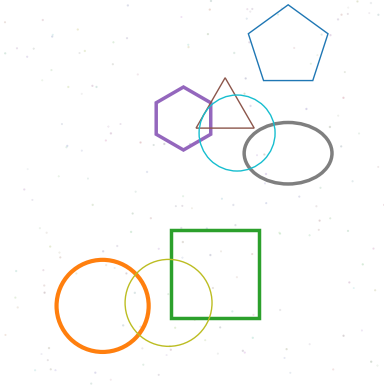[{"shape": "pentagon", "thickness": 1, "radius": 0.54, "center": [0.748, 0.879]}, {"shape": "circle", "thickness": 3, "radius": 0.6, "center": [0.267, 0.205]}, {"shape": "square", "thickness": 2.5, "radius": 0.57, "center": [0.559, 0.289]}, {"shape": "hexagon", "thickness": 2.5, "radius": 0.41, "center": [0.477, 0.692]}, {"shape": "triangle", "thickness": 1, "radius": 0.44, "center": [0.585, 0.711]}, {"shape": "oval", "thickness": 2.5, "radius": 0.57, "center": [0.748, 0.602]}, {"shape": "circle", "thickness": 1, "radius": 0.56, "center": [0.438, 0.213]}, {"shape": "circle", "thickness": 1, "radius": 0.49, "center": [0.616, 0.654]}]